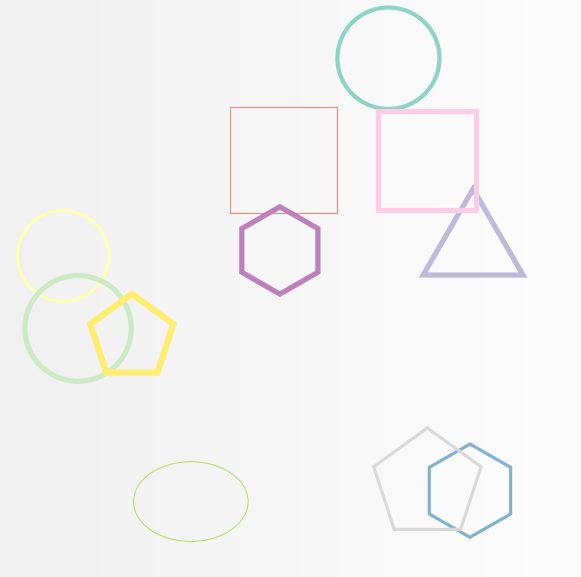[{"shape": "circle", "thickness": 2, "radius": 0.44, "center": [0.668, 0.898]}, {"shape": "circle", "thickness": 1.5, "radius": 0.39, "center": [0.109, 0.556]}, {"shape": "triangle", "thickness": 2.5, "radius": 0.5, "center": [0.814, 0.573]}, {"shape": "square", "thickness": 0.5, "radius": 0.46, "center": [0.488, 0.722]}, {"shape": "hexagon", "thickness": 1.5, "radius": 0.4, "center": [0.809, 0.149]}, {"shape": "oval", "thickness": 0.5, "radius": 0.49, "center": [0.328, 0.131]}, {"shape": "square", "thickness": 2.5, "radius": 0.42, "center": [0.734, 0.721]}, {"shape": "pentagon", "thickness": 1.5, "radius": 0.49, "center": [0.735, 0.161]}, {"shape": "hexagon", "thickness": 2.5, "radius": 0.38, "center": [0.481, 0.565]}, {"shape": "circle", "thickness": 2.5, "radius": 0.46, "center": [0.134, 0.431]}, {"shape": "pentagon", "thickness": 3, "radius": 0.38, "center": [0.227, 0.415]}]